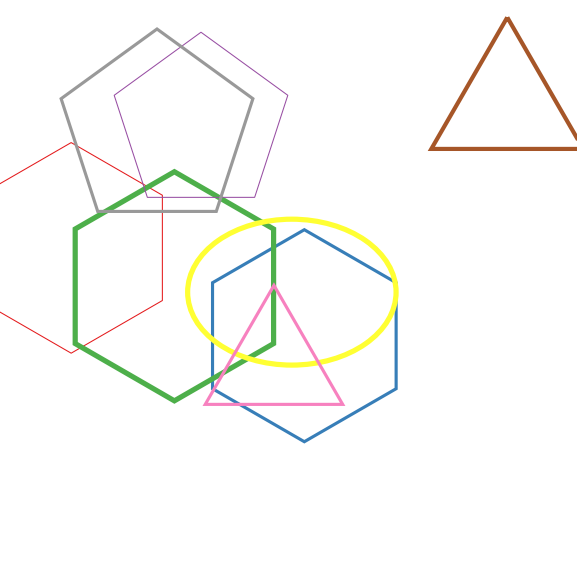[{"shape": "hexagon", "thickness": 0.5, "radius": 0.91, "center": [0.123, 0.57]}, {"shape": "hexagon", "thickness": 1.5, "radius": 0.92, "center": [0.527, 0.418]}, {"shape": "hexagon", "thickness": 2.5, "radius": 0.99, "center": [0.302, 0.503]}, {"shape": "pentagon", "thickness": 0.5, "radius": 0.79, "center": [0.348, 0.785]}, {"shape": "oval", "thickness": 2.5, "radius": 0.9, "center": [0.505, 0.493]}, {"shape": "triangle", "thickness": 2, "radius": 0.76, "center": [0.878, 0.817]}, {"shape": "triangle", "thickness": 1.5, "radius": 0.69, "center": [0.474, 0.368]}, {"shape": "pentagon", "thickness": 1.5, "radius": 0.87, "center": [0.272, 0.774]}]